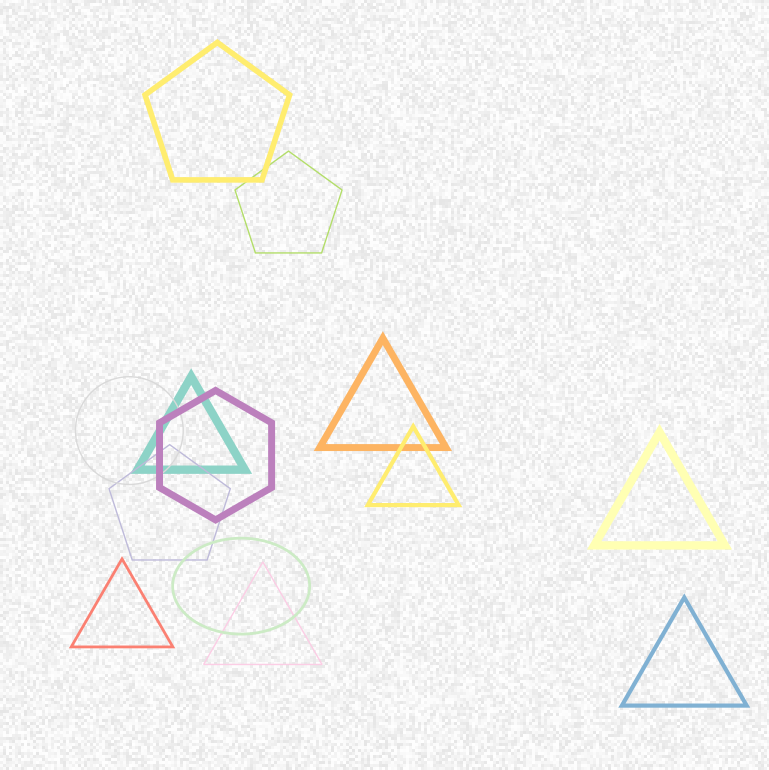[{"shape": "triangle", "thickness": 3, "radius": 0.4, "center": [0.248, 0.43]}, {"shape": "triangle", "thickness": 3, "radius": 0.49, "center": [0.857, 0.341]}, {"shape": "pentagon", "thickness": 0.5, "radius": 0.41, "center": [0.22, 0.34]}, {"shape": "triangle", "thickness": 1, "radius": 0.38, "center": [0.158, 0.198]}, {"shape": "triangle", "thickness": 1.5, "radius": 0.47, "center": [0.889, 0.13]}, {"shape": "triangle", "thickness": 2.5, "radius": 0.47, "center": [0.497, 0.466]}, {"shape": "pentagon", "thickness": 0.5, "radius": 0.37, "center": [0.375, 0.731]}, {"shape": "triangle", "thickness": 0.5, "radius": 0.44, "center": [0.341, 0.181]}, {"shape": "circle", "thickness": 0.5, "radius": 0.35, "center": [0.168, 0.441]}, {"shape": "hexagon", "thickness": 2.5, "radius": 0.42, "center": [0.28, 0.409]}, {"shape": "oval", "thickness": 1, "radius": 0.44, "center": [0.313, 0.239]}, {"shape": "triangle", "thickness": 1.5, "radius": 0.34, "center": [0.537, 0.378]}, {"shape": "pentagon", "thickness": 2, "radius": 0.49, "center": [0.282, 0.846]}]